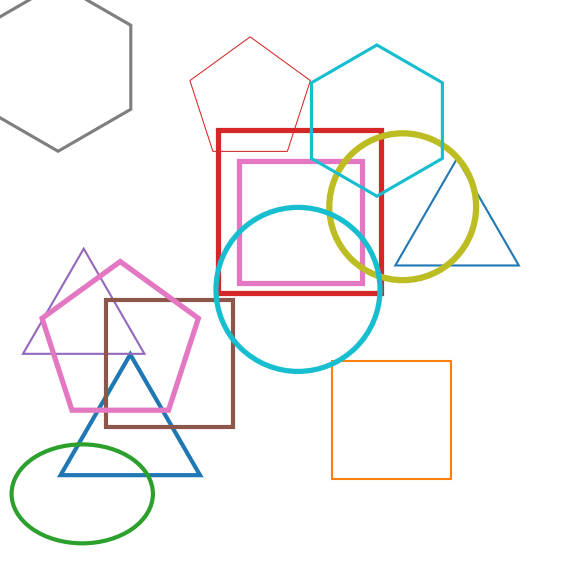[{"shape": "triangle", "thickness": 1, "radius": 0.62, "center": [0.791, 0.601]}, {"shape": "triangle", "thickness": 2, "radius": 0.7, "center": [0.226, 0.246]}, {"shape": "square", "thickness": 1, "radius": 0.51, "center": [0.678, 0.272]}, {"shape": "oval", "thickness": 2, "radius": 0.61, "center": [0.142, 0.144]}, {"shape": "square", "thickness": 2.5, "radius": 0.71, "center": [0.519, 0.633]}, {"shape": "pentagon", "thickness": 0.5, "radius": 0.55, "center": [0.433, 0.826]}, {"shape": "triangle", "thickness": 1, "radius": 0.61, "center": [0.145, 0.447]}, {"shape": "square", "thickness": 2, "radius": 0.55, "center": [0.294, 0.369]}, {"shape": "pentagon", "thickness": 2.5, "radius": 0.71, "center": [0.208, 0.404]}, {"shape": "square", "thickness": 2.5, "radius": 0.53, "center": [0.52, 0.614]}, {"shape": "hexagon", "thickness": 1.5, "radius": 0.73, "center": [0.101, 0.883]}, {"shape": "circle", "thickness": 3, "radius": 0.64, "center": [0.697, 0.641]}, {"shape": "hexagon", "thickness": 1.5, "radius": 0.65, "center": [0.653, 0.79]}, {"shape": "circle", "thickness": 2.5, "radius": 0.71, "center": [0.516, 0.498]}]